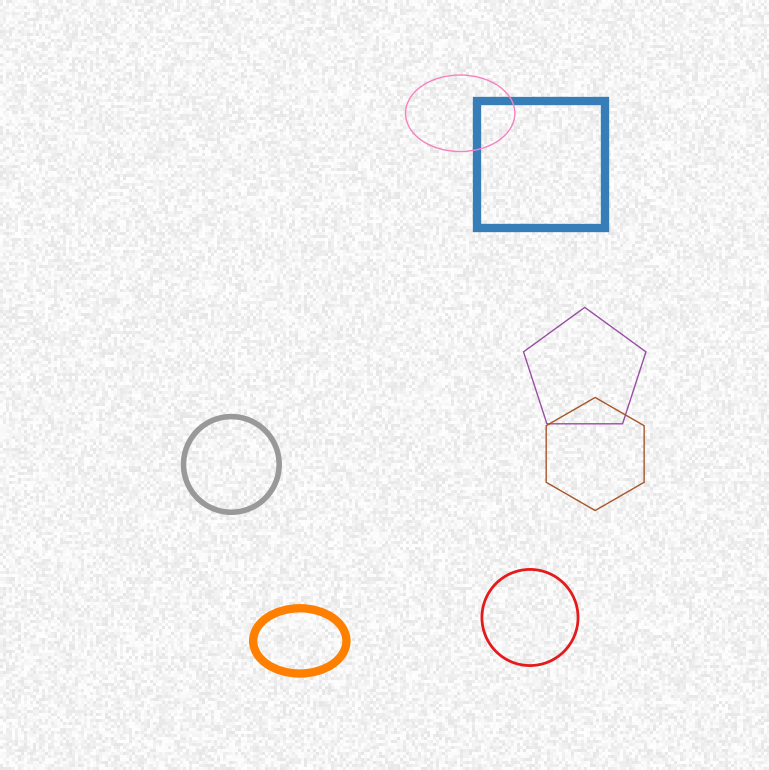[{"shape": "circle", "thickness": 1, "radius": 0.31, "center": [0.688, 0.198]}, {"shape": "square", "thickness": 3, "radius": 0.41, "center": [0.703, 0.787]}, {"shape": "pentagon", "thickness": 0.5, "radius": 0.42, "center": [0.759, 0.517]}, {"shape": "oval", "thickness": 3, "radius": 0.3, "center": [0.389, 0.168]}, {"shape": "hexagon", "thickness": 0.5, "radius": 0.37, "center": [0.773, 0.41]}, {"shape": "oval", "thickness": 0.5, "radius": 0.35, "center": [0.598, 0.853]}, {"shape": "circle", "thickness": 2, "radius": 0.31, "center": [0.3, 0.397]}]